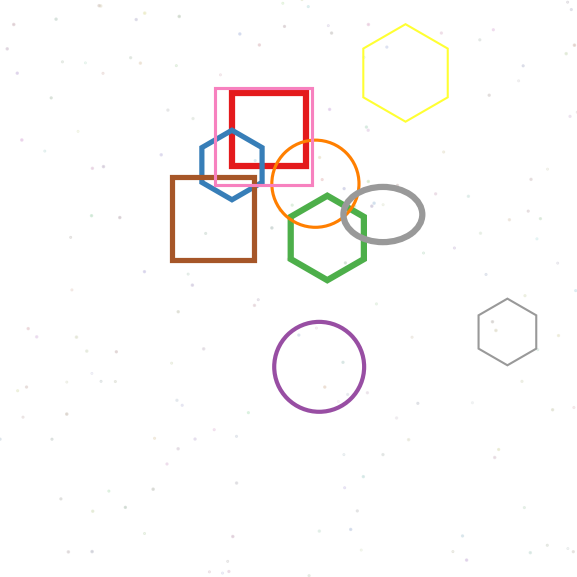[{"shape": "square", "thickness": 3, "radius": 0.32, "center": [0.466, 0.775]}, {"shape": "hexagon", "thickness": 2.5, "radius": 0.3, "center": [0.402, 0.713]}, {"shape": "hexagon", "thickness": 3, "radius": 0.37, "center": [0.567, 0.587]}, {"shape": "circle", "thickness": 2, "radius": 0.39, "center": [0.553, 0.364]}, {"shape": "circle", "thickness": 1.5, "radius": 0.38, "center": [0.546, 0.681]}, {"shape": "hexagon", "thickness": 1, "radius": 0.42, "center": [0.702, 0.873]}, {"shape": "square", "thickness": 2.5, "radius": 0.36, "center": [0.369, 0.62]}, {"shape": "square", "thickness": 1.5, "radius": 0.42, "center": [0.457, 0.763]}, {"shape": "hexagon", "thickness": 1, "radius": 0.29, "center": [0.879, 0.424]}, {"shape": "oval", "thickness": 3, "radius": 0.34, "center": [0.663, 0.628]}]